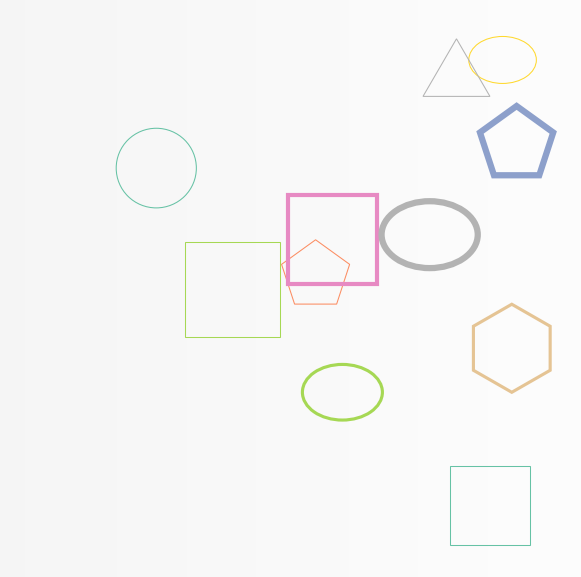[{"shape": "circle", "thickness": 0.5, "radius": 0.34, "center": [0.269, 0.708]}, {"shape": "square", "thickness": 0.5, "radius": 0.34, "center": [0.843, 0.124]}, {"shape": "pentagon", "thickness": 0.5, "radius": 0.31, "center": [0.543, 0.522]}, {"shape": "pentagon", "thickness": 3, "radius": 0.33, "center": [0.889, 0.749]}, {"shape": "square", "thickness": 2, "radius": 0.38, "center": [0.572, 0.585]}, {"shape": "square", "thickness": 0.5, "radius": 0.41, "center": [0.4, 0.498]}, {"shape": "oval", "thickness": 1.5, "radius": 0.34, "center": [0.589, 0.32]}, {"shape": "oval", "thickness": 0.5, "radius": 0.29, "center": [0.865, 0.895]}, {"shape": "hexagon", "thickness": 1.5, "radius": 0.38, "center": [0.881, 0.396]}, {"shape": "triangle", "thickness": 0.5, "radius": 0.33, "center": [0.785, 0.865]}, {"shape": "oval", "thickness": 3, "radius": 0.41, "center": [0.739, 0.593]}]